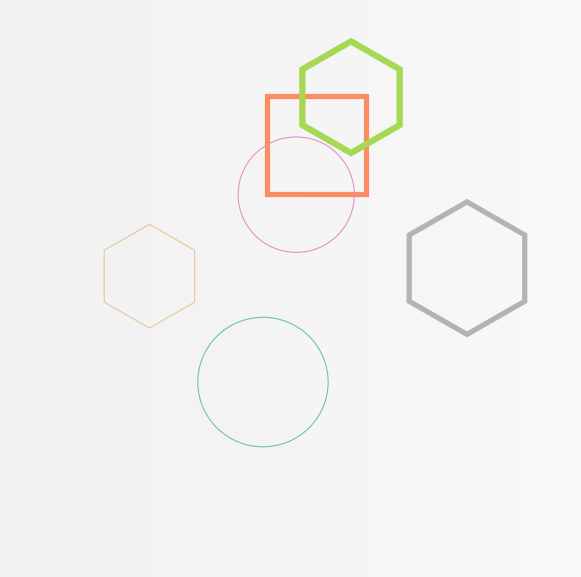[{"shape": "circle", "thickness": 0.5, "radius": 0.56, "center": [0.452, 0.338]}, {"shape": "square", "thickness": 2.5, "radius": 0.42, "center": [0.544, 0.748]}, {"shape": "circle", "thickness": 0.5, "radius": 0.5, "center": [0.51, 0.662]}, {"shape": "hexagon", "thickness": 3, "radius": 0.48, "center": [0.604, 0.831]}, {"shape": "hexagon", "thickness": 0.5, "radius": 0.45, "center": [0.257, 0.521]}, {"shape": "hexagon", "thickness": 2.5, "radius": 0.57, "center": [0.803, 0.535]}]